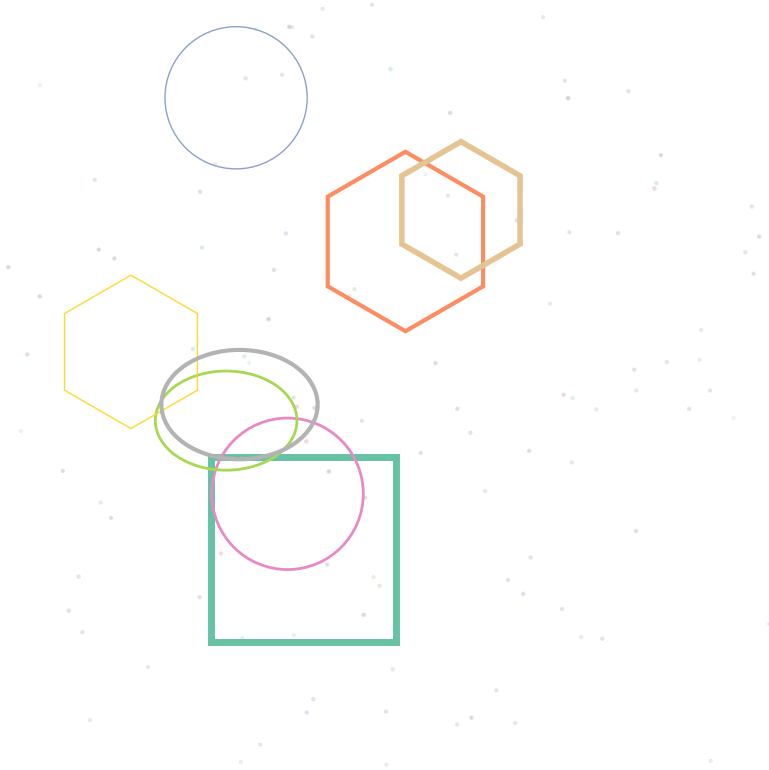[{"shape": "square", "thickness": 2.5, "radius": 0.6, "center": [0.394, 0.286]}, {"shape": "hexagon", "thickness": 1.5, "radius": 0.58, "center": [0.527, 0.686]}, {"shape": "circle", "thickness": 0.5, "radius": 0.46, "center": [0.307, 0.873]}, {"shape": "circle", "thickness": 1, "radius": 0.49, "center": [0.373, 0.359]}, {"shape": "oval", "thickness": 1, "radius": 0.46, "center": [0.294, 0.454]}, {"shape": "hexagon", "thickness": 0.5, "radius": 0.5, "center": [0.17, 0.543]}, {"shape": "hexagon", "thickness": 2, "radius": 0.44, "center": [0.599, 0.727]}, {"shape": "oval", "thickness": 1.5, "radius": 0.51, "center": [0.311, 0.475]}]